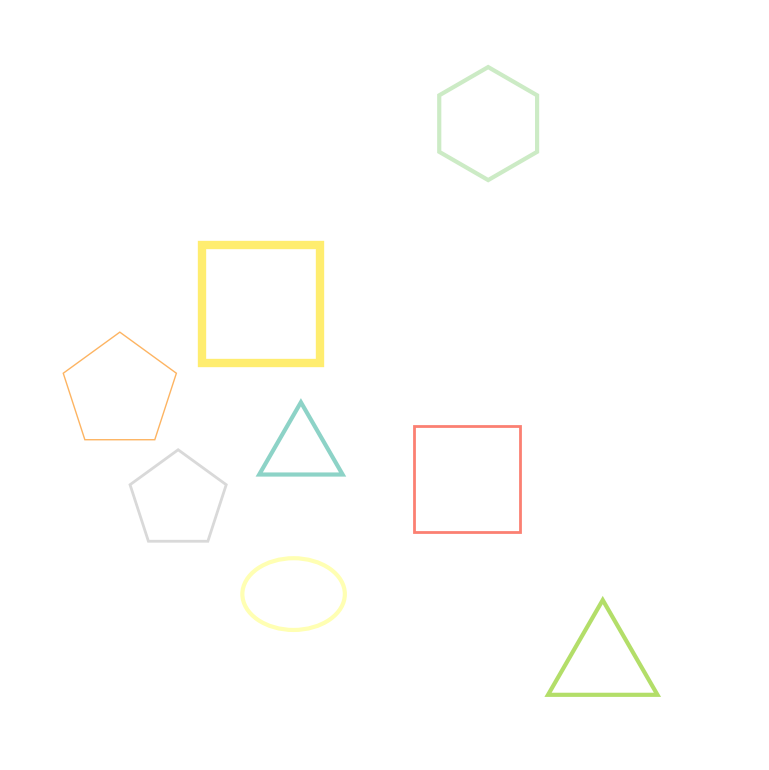[{"shape": "triangle", "thickness": 1.5, "radius": 0.31, "center": [0.391, 0.415]}, {"shape": "oval", "thickness": 1.5, "radius": 0.33, "center": [0.381, 0.228]}, {"shape": "square", "thickness": 1, "radius": 0.34, "center": [0.607, 0.378]}, {"shape": "pentagon", "thickness": 0.5, "radius": 0.39, "center": [0.156, 0.491]}, {"shape": "triangle", "thickness": 1.5, "radius": 0.41, "center": [0.783, 0.139]}, {"shape": "pentagon", "thickness": 1, "radius": 0.33, "center": [0.231, 0.35]}, {"shape": "hexagon", "thickness": 1.5, "radius": 0.37, "center": [0.634, 0.84]}, {"shape": "square", "thickness": 3, "radius": 0.38, "center": [0.338, 0.605]}]